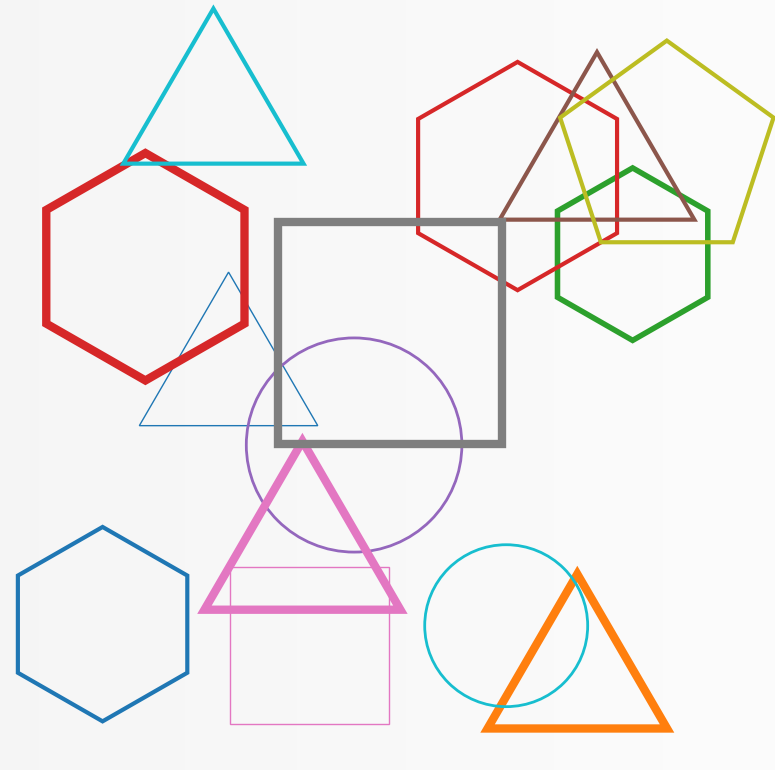[{"shape": "hexagon", "thickness": 1.5, "radius": 0.63, "center": [0.132, 0.189]}, {"shape": "triangle", "thickness": 0.5, "radius": 0.66, "center": [0.295, 0.514]}, {"shape": "triangle", "thickness": 3, "radius": 0.67, "center": [0.745, 0.121]}, {"shape": "hexagon", "thickness": 2, "radius": 0.56, "center": [0.816, 0.67]}, {"shape": "hexagon", "thickness": 3, "radius": 0.74, "center": [0.188, 0.654]}, {"shape": "hexagon", "thickness": 1.5, "radius": 0.74, "center": [0.668, 0.771]}, {"shape": "circle", "thickness": 1, "radius": 0.7, "center": [0.457, 0.422]}, {"shape": "triangle", "thickness": 1.5, "radius": 0.73, "center": [0.77, 0.787]}, {"shape": "triangle", "thickness": 3, "radius": 0.73, "center": [0.39, 0.281]}, {"shape": "square", "thickness": 0.5, "radius": 0.51, "center": [0.4, 0.162]}, {"shape": "square", "thickness": 3, "radius": 0.72, "center": [0.503, 0.567]}, {"shape": "pentagon", "thickness": 1.5, "radius": 0.72, "center": [0.86, 0.803]}, {"shape": "circle", "thickness": 1, "radius": 0.53, "center": [0.653, 0.187]}, {"shape": "triangle", "thickness": 1.5, "radius": 0.67, "center": [0.275, 0.855]}]